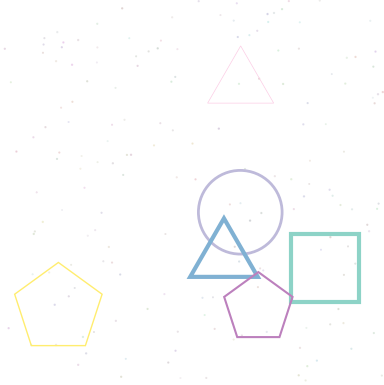[{"shape": "square", "thickness": 3, "radius": 0.44, "center": [0.844, 0.304]}, {"shape": "circle", "thickness": 2, "radius": 0.54, "center": [0.624, 0.449]}, {"shape": "triangle", "thickness": 3, "radius": 0.51, "center": [0.582, 0.332]}, {"shape": "triangle", "thickness": 0.5, "radius": 0.5, "center": [0.625, 0.782]}, {"shape": "pentagon", "thickness": 1.5, "radius": 0.47, "center": [0.671, 0.2]}, {"shape": "pentagon", "thickness": 1, "radius": 0.6, "center": [0.152, 0.199]}]